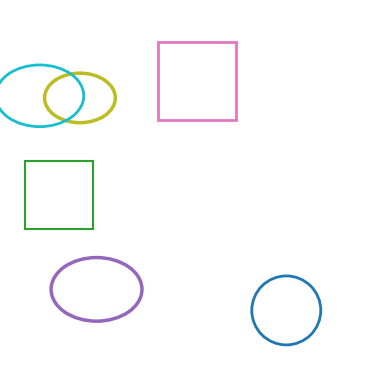[{"shape": "circle", "thickness": 2, "radius": 0.45, "center": [0.744, 0.194]}, {"shape": "square", "thickness": 1.5, "radius": 0.44, "center": [0.153, 0.494]}, {"shape": "oval", "thickness": 2.5, "radius": 0.59, "center": [0.251, 0.248]}, {"shape": "square", "thickness": 2, "radius": 0.51, "center": [0.512, 0.791]}, {"shape": "oval", "thickness": 2.5, "radius": 0.46, "center": [0.208, 0.746]}, {"shape": "oval", "thickness": 2, "radius": 0.57, "center": [0.103, 0.751]}]